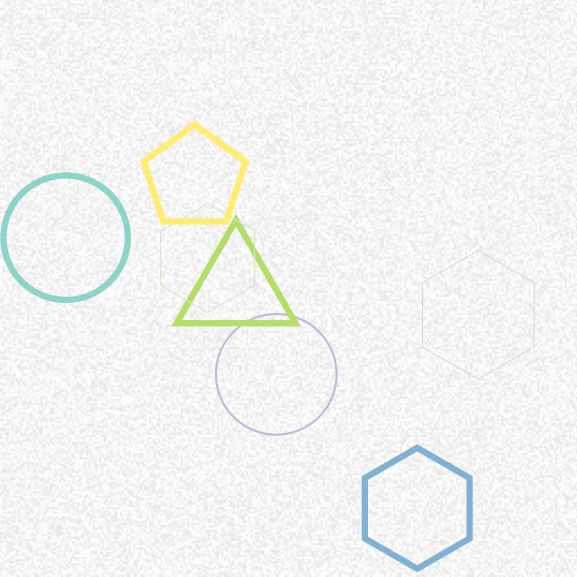[{"shape": "circle", "thickness": 3, "radius": 0.54, "center": [0.114, 0.588]}, {"shape": "circle", "thickness": 1, "radius": 0.52, "center": [0.478, 0.351]}, {"shape": "hexagon", "thickness": 3, "radius": 0.52, "center": [0.722, 0.119]}, {"shape": "triangle", "thickness": 3, "radius": 0.59, "center": [0.409, 0.499]}, {"shape": "hexagon", "thickness": 0.5, "radius": 0.56, "center": [0.828, 0.454]}, {"shape": "hexagon", "thickness": 0.5, "radius": 0.47, "center": [0.359, 0.552]}, {"shape": "pentagon", "thickness": 3, "radius": 0.46, "center": [0.337, 0.691]}]